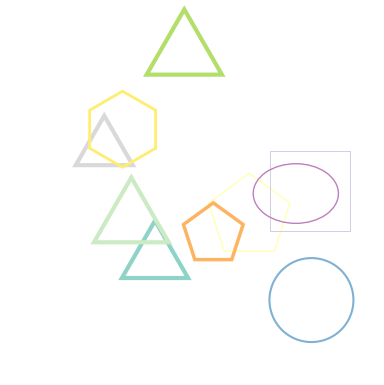[{"shape": "triangle", "thickness": 3, "radius": 0.5, "center": [0.403, 0.327]}, {"shape": "pentagon", "thickness": 1, "radius": 0.56, "center": [0.647, 0.438]}, {"shape": "square", "thickness": 0.5, "radius": 0.52, "center": [0.805, 0.505]}, {"shape": "circle", "thickness": 1.5, "radius": 0.55, "center": [0.809, 0.221]}, {"shape": "pentagon", "thickness": 2.5, "radius": 0.41, "center": [0.554, 0.392]}, {"shape": "triangle", "thickness": 3, "radius": 0.56, "center": [0.479, 0.863]}, {"shape": "triangle", "thickness": 3, "radius": 0.43, "center": [0.271, 0.614]}, {"shape": "oval", "thickness": 1, "radius": 0.55, "center": [0.768, 0.497]}, {"shape": "triangle", "thickness": 3, "radius": 0.56, "center": [0.341, 0.427]}, {"shape": "hexagon", "thickness": 2, "radius": 0.49, "center": [0.318, 0.664]}]